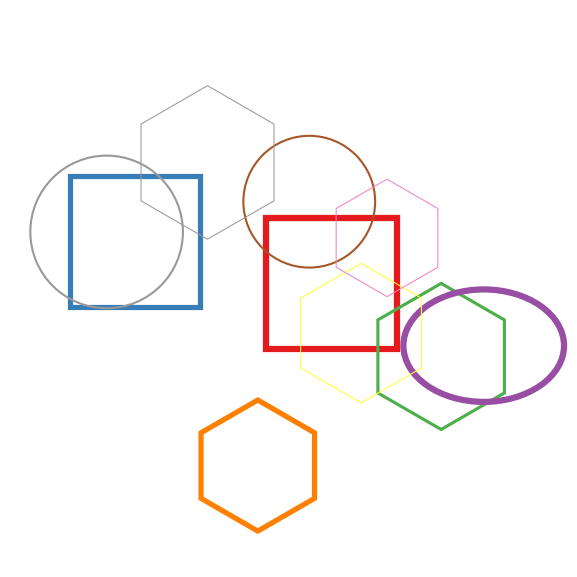[{"shape": "square", "thickness": 3, "radius": 0.57, "center": [0.574, 0.509]}, {"shape": "square", "thickness": 2.5, "radius": 0.57, "center": [0.234, 0.581]}, {"shape": "hexagon", "thickness": 1.5, "radius": 0.63, "center": [0.764, 0.382]}, {"shape": "oval", "thickness": 3, "radius": 0.7, "center": [0.838, 0.401]}, {"shape": "hexagon", "thickness": 2.5, "radius": 0.57, "center": [0.446, 0.193]}, {"shape": "hexagon", "thickness": 0.5, "radius": 0.6, "center": [0.625, 0.422]}, {"shape": "circle", "thickness": 1, "radius": 0.57, "center": [0.535, 0.65]}, {"shape": "hexagon", "thickness": 0.5, "radius": 0.51, "center": [0.67, 0.587]}, {"shape": "hexagon", "thickness": 0.5, "radius": 0.66, "center": [0.359, 0.718]}, {"shape": "circle", "thickness": 1, "radius": 0.66, "center": [0.185, 0.598]}]